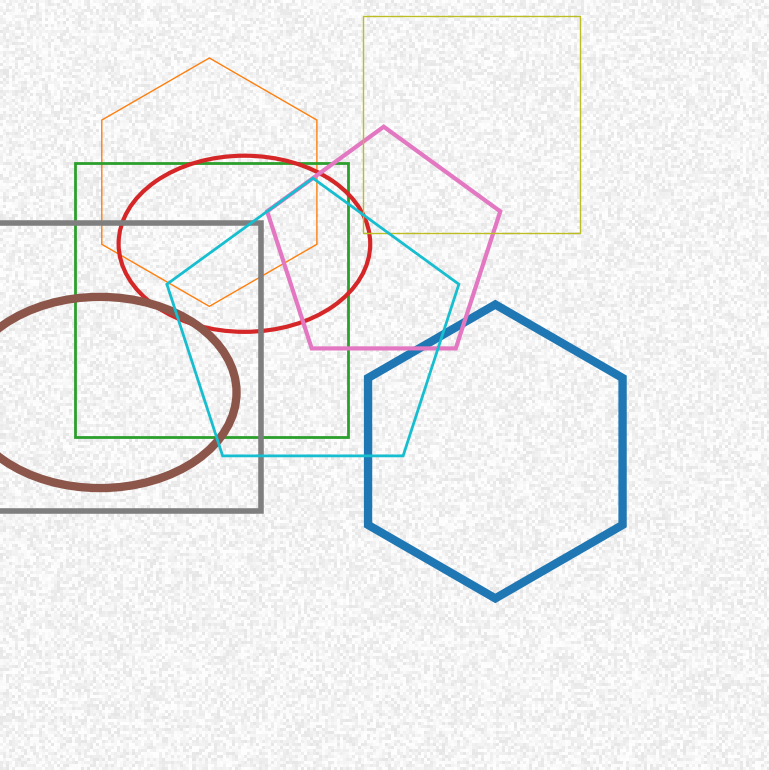[{"shape": "hexagon", "thickness": 3, "radius": 0.95, "center": [0.643, 0.414]}, {"shape": "hexagon", "thickness": 0.5, "radius": 0.81, "center": [0.272, 0.763]}, {"shape": "square", "thickness": 1, "radius": 0.89, "center": [0.275, 0.611]}, {"shape": "oval", "thickness": 1.5, "radius": 0.82, "center": [0.317, 0.683]}, {"shape": "oval", "thickness": 3, "radius": 0.89, "center": [0.13, 0.49]}, {"shape": "pentagon", "thickness": 1.5, "radius": 0.8, "center": [0.498, 0.676]}, {"shape": "square", "thickness": 2, "radius": 0.94, "center": [0.152, 0.523]}, {"shape": "square", "thickness": 0.5, "radius": 0.7, "center": [0.612, 0.839]}, {"shape": "pentagon", "thickness": 1, "radius": 1.0, "center": [0.406, 0.569]}]